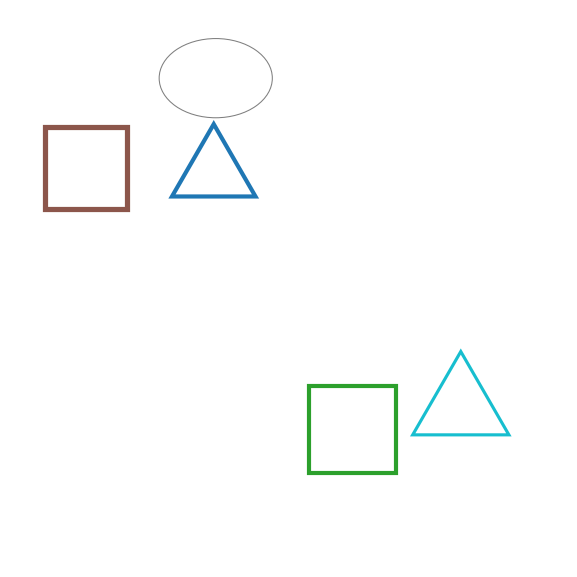[{"shape": "triangle", "thickness": 2, "radius": 0.42, "center": [0.37, 0.701]}, {"shape": "square", "thickness": 2, "radius": 0.38, "center": [0.611, 0.255]}, {"shape": "square", "thickness": 2.5, "radius": 0.36, "center": [0.149, 0.709]}, {"shape": "oval", "thickness": 0.5, "radius": 0.49, "center": [0.374, 0.864]}, {"shape": "triangle", "thickness": 1.5, "radius": 0.48, "center": [0.798, 0.294]}]